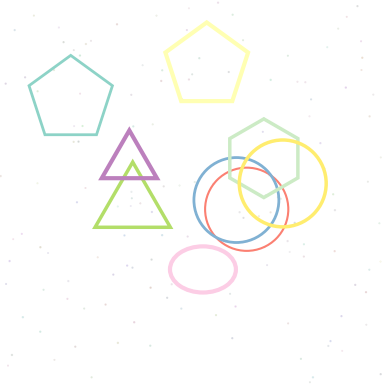[{"shape": "pentagon", "thickness": 2, "radius": 0.57, "center": [0.184, 0.742]}, {"shape": "pentagon", "thickness": 3, "radius": 0.56, "center": [0.537, 0.829]}, {"shape": "circle", "thickness": 1.5, "radius": 0.54, "center": [0.641, 0.456]}, {"shape": "circle", "thickness": 2, "radius": 0.55, "center": [0.614, 0.48]}, {"shape": "triangle", "thickness": 2.5, "radius": 0.56, "center": [0.345, 0.466]}, {"shape": "oval", "thickness": 3, "radius": 0.43, "center": [0.527, 0.3]}, {"shape": "triangle", "thickness": 3, "radius": 0.41, "center": [0.336, 0.579]}, {"shape": "hexagon", "thickness": 2.5, "radius": 0.51, "center": [0.685, 0.589]}, {"shape": "circle", "thickness": 2.5, "radius": 0.56, "center": [0.734, 0.524]}]